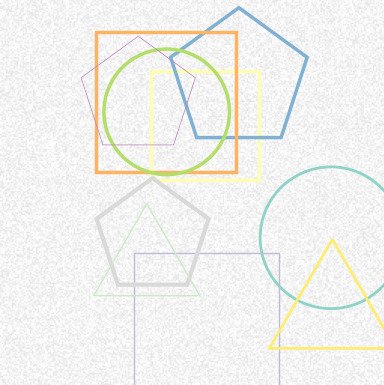[{"shape": "circle", "thickness": 2, "radius": 0.92, "center": [0.86, 0.383]}, {"shape": "square", "thickness": 2.5, "radius": 0.71, "center": [0.533, 0.674]}, {"shape": "square", "thickness": 1, "radius": 0.94, "center": [0.536, 0.155]}, {"shape": "pentagon", "thickness": 2.5, "radius": 0.93, "center": [0.62, 0.794]}, {"shape": "square", "thickness": 2.5, "radius": 0.91, "center": [0.431, 0.735]}, {"shape": "circle", "thickness": 2.5, "radius": 0.82, "center": [0.433, 0.709]}, {"shape": "pentagon", "thickness": 3, "radius": 0.76, "center": [0.396, 0.384]}, {"shape": "pentagon", "thickness": 0.5, "radius": 0.78, "center": [0.359, 0.75]}, {"shape": "triangle", "thickness": 1, "radius": 0.79, "center": [0.381, 0.311]}, {"shape": "triangle", "thickness": 2, "radius": 0.94, "center": [0.863, 0.19]}]